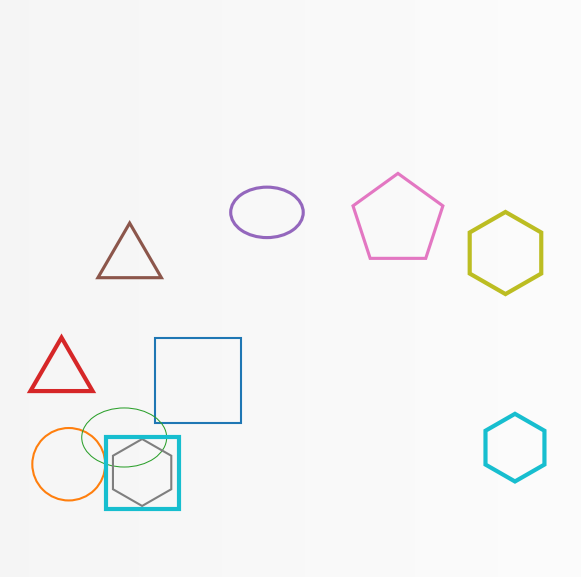[{"shape": "square", "thickness": 1, "radius": 0.37, "center": [0.341, 0.341]}, {"shape": "circle", "thickness": 1, "radius": 0.31, "center": [0.118, 0.195]}, {"shape": "oval", "thickness": 0.5, "radius": 0.37, "center": [0.214, 0.242]}, {"shape": "triangle", "thickness": 2, "radius": 0.31, "center": [0.106, 0.353]}, {"shape": "oval", "thickness": 1.5, "radius": 0.31, "center": [0.459, 0.631]}, {"shape": "triangle", "thickness": 1.5, "radius": 0.32, "center": [0.223, 0.55]}, {"shape": "pentagon", "thickness": 1.5, "radius": 0.41, "center": [0.685, 0.618]}, {"shape": "hexagon", "thickness": 1, "radius": 0.29, "center": [0.245, 0.181]}, {"shape": "hexagon", "thickness": 2, "radius": 0.36, "center": [0.87, 0.561]}, {"shape": "square", "thickness": 2, "radius": 0.31, "center": [0.245, 0.18]}, {"shape": "hexagon", "thickness": 2, "radius": 0.29, "center": [0.886, 0.224]}]